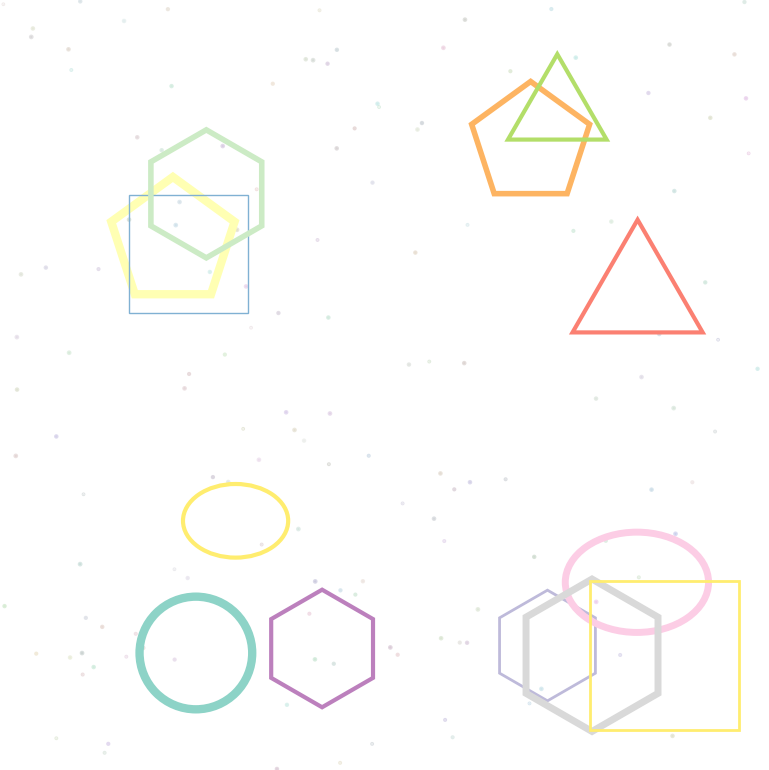[{"shape": "circle", "thickness": 3, "radius": 0.37, "center": [0.254, 0.152]}, {"shape": "pentagon", "thickness": 3, "radius": 0.42, "center": [0.225, 0.686]}, {"shape": "hexagon", "thickness": 1, "radius": 0.36, "center": [0.711, 0.162]}, {"shape": "triangle", "thickness": 1.5, "radius": 0.49, "center": [0.828, 0.617]}, {"shape": "square", "thickness": 0.5, "radius": 0.38, "center": [0.245, 0.67]}, {"shape": "pentagon", "thickness": 2, "radius": 0.4, "center": [0.689, 0.814]}, {"shape": "triangle", "thickness": 1.5, "radius": 0.37, "center": [0.724, 0.856]}, {"shape": "oval", "thickness": 2.5, "radius": 0.47, "center": [0.827, 0.244]}, {"shape": "hexagon", "thickness": 2.5, "radius": 0.49, "center": [0.769, 0.149]}, {"shape": "hexagon", "thickness": 1.5, "radius": 0.38, "center": [0.418, 0.158]}, {"shape": "hexagon", "thickness": 2, "radius": 0.42, "center": [0.268, 0.748]}, {"shape": "oval", "thickness": 1.5, "radius": 0.34, "center": [0.306, 0.324]}, {"shape": "square", "thickness": 1, "radius": 0.48, "center": [0.863, 0.149]}]